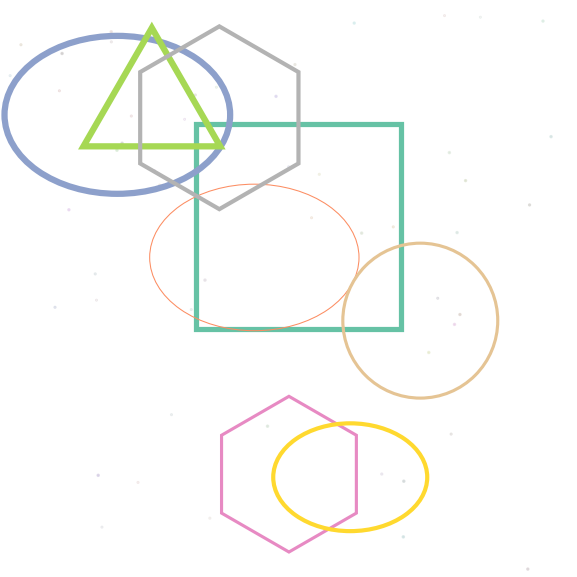[{"shape": "square", "thickness": 2.5, "radius": 0.89, "center": [0.517, 0.607]}, {"shape": "oval", "thickness": 0.5, "radius": 0.91, "center": [0.44, 0.553]}, {"shape": "oval", "thickness": 3, "radius": 0.98, "center": [0.203, 0.8]}, {"shape": "hexagon", "thickness": 1.5, "radius": 0.67, "center": [0.5, 0.178]}, {"shape": "triangle", "thickness": 3, "radius": 0.68, "center": [0.263, 0.814]}, {"shape": "oval", "thickness": 2, "radius": 0.67, "center": [0.606, 0.173]}, {"shape": "circle", "thickness": 1.5, "radius": 0.67, "center": [0.728, 0.444]}, {"shape": "hexagon", "thickness": 2, "radius": 0.79, "center": [0.38, 0.795]}]